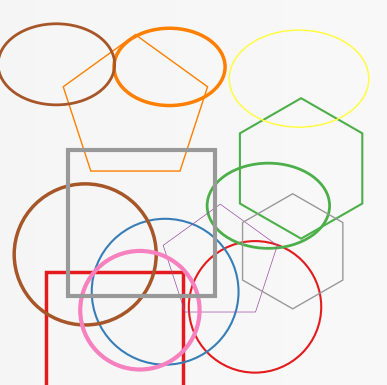[{"shape": "square", "thickness": 2.5, "radius": 0.88, "center": [0.296, 0.117]}, {"shape": "circle", "thickness": 1.5, "radius": 0.85, "center": [0.658, 0.203]}, {"shape": "circle", "thickness": 1.5, "radius": 0.95, "center": [0.426, 0.242]}, {"shape": "hexagon", "thickness": 1.5, "radius": 0.91, "center": [0.777, 0.563]}, {"shape": "oval", "thickness": 2, "radius": 0.79, "center": [0.693, 0.466]}, {"shape": "pentagon", "thickness": 0.5, "radius": 0.77, "center": [0.568, 0.315]}, {"shape": "pentagon", "thickness": 1, "radius": 0.98, "center": [0.349, 0.714]}, {"shape": "oval", "thickness": 2.5, "radius": 0.72, "center": [0.437, 0.826]}, {"shape": "oval", "thickness": 1, "radius": 0.9, "center": [0.772, 0.796]}, {"shape": "oval", "thickness": 2, "radius": 0.75, "center": [0.145, 0.833]}, {"shape": "circle", "thickness": 2.5, "radius": 0.92, "center": [0.22, 0.339]}, {"shape": "circle", "thickness": 3, "radius": 0.77, "center": [0.361, 0.194]}, {"shape": "square", "thickness": 3, "radius": 0.95, "center": [0.365, 0.42]}, {"shape": "hexagon", "thickness": 1, "radius": 0.75, "center": [0.755, 0.347]}]